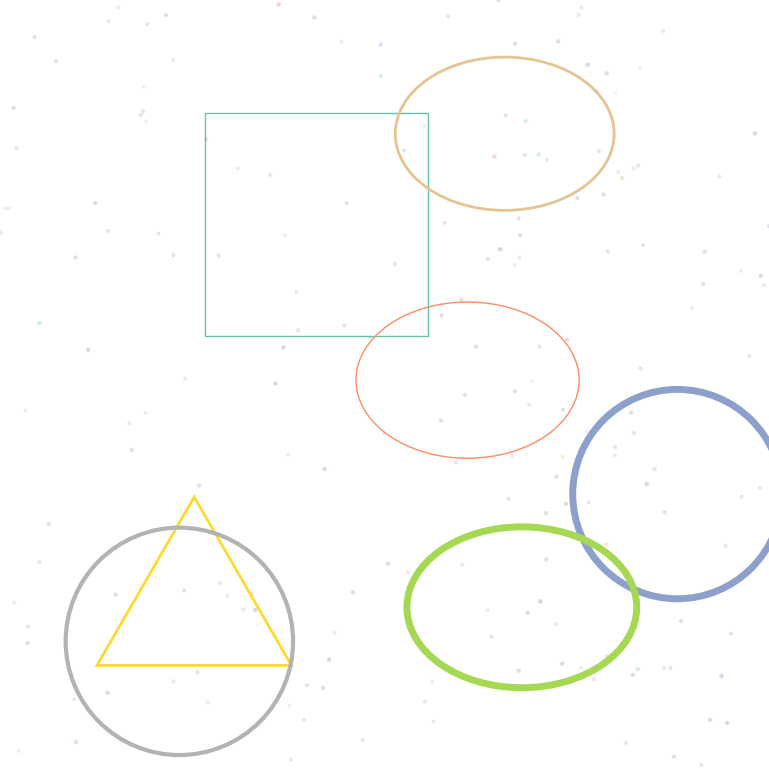[{"shape": "square", "thickness": 0.5, "radius": 0.72, "center": [0.41, 0.709]}, {"shape": "oval", "thickness": 0.5, "radius": 0.72, "center": [0.607, 0.506]}, {"shape": "circle", "thickness": 2.5, "radius": 0.68, "center": [0.88, 0.358]}, {"shape": "oval", "thickness": 2.5, "radius": 0.75, "center": [0.678, 0.211]}, {"shape": "triangle", "thickness": 1, "radius": 0.73, "center": [0.252, 0.209]}, {"shape": "oval", "thickness": 1, "radius": 0.71, "center": [0.655, 0.826]}, {"shape": "circle", "thickness": 1.5, "radius": 0.74, "center": [0.233, 0.167]}]